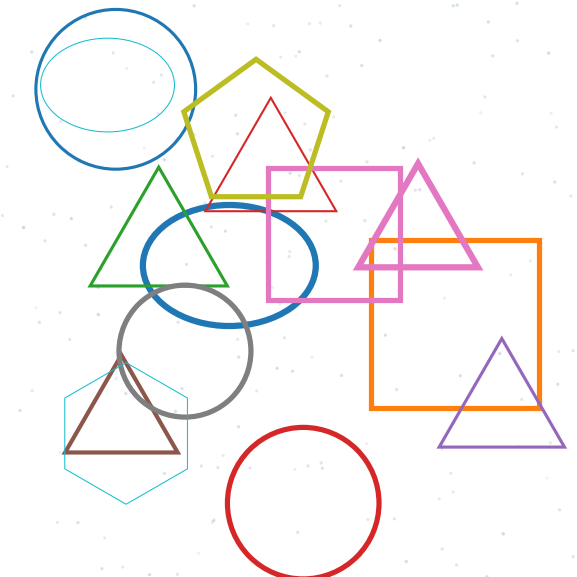[{"shape": "oval", "thickness": 3, "radius": 0.75, "center": [0.397, 0.539]}, {"shape": "circle", "thickness": 1.5, "radius": 0.69, "center": [0.2, 0.844]}, {"shape": "square", "thickness": 2.5, "radius": 0.73, "center": [0.788, 0.438]}, {"shape": "triangle", "thickness": 1.5, "radius": 0.69, "center": [0.275, 0.573]}, {"shape": "triangle", "thickness": 1, "radius": 0.65, "center": [0.469, 0.699]}, {"shape": "circle", "thickness": 2.5, "radius": 0.66, "center": [0.525, 0.128]}, {"shape": "triangle", "thickness": 1.5, "radius": 0.63, "center": [0.869, 0.288]}, {"shape": "triangle", "thickness": 2, "radius": 0.56, "center": [0.21, 0.272]}, {"shape": "triangle", "thickness": 3, "radius": 0.6, "center": [0.724, 0.596]}, {"shape": "square", "thickness": 2.5, "radius": 0.57, "center": [0.578, 0.593]}, {"shape": "circle", "thickness": 2.5, "radius": 0.57, "center": [0.32, 0.391]}, {"shape": "pentagon", "thickness": 2.5, "radius": 0.66, "center": [0.443, 0.765]}, {"shape": "oval", "thickness": 0.5, "radius": 0.58, "center": [0.186, 0.852]}, {"shape": "hexagon", "thickness": 0.5, "radius": 0.61, "center": [0.218, 0.249]}]